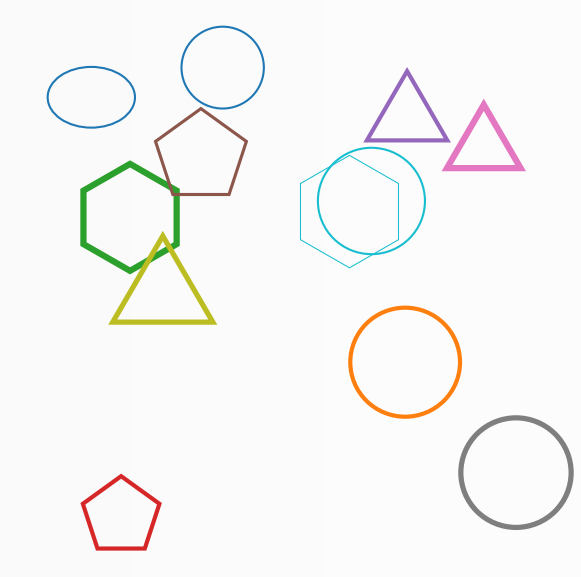[{"shape": "oval", "thickness": 1, "radius": 0.38, "center": [0.157, 0.831]}, {"shape": "circle", "thickness": 1, "radius": 0.35, "center": [0.383, 0.882]}, {"shape": "circle", "thickness": 2, "radius": 0.47, "center": [0.697, 0.372]}, {"shape": "hexagon", "thickness": 3, "radius": 0.46, "center": [0.224, 0.623]}, {"shape": "pentagon", "thickness": 2, "radius": 0.35, "center": [0.208, 0.105]}, {"shape": "triangle", "thickness": 2, "radius": 0.4, "center": [0.7, 0.796]}, {"shape": "pentagon", "thickness": 1.5, "radius": 0.41, "center": [0.346, 0.729]}, {"shape": "triangle", "thickness": 3, "radius": 0.37, "center": [0.832, 0.745]}, {"shape": "circle", "thickness": 2.5, "radius": 0.47, "center": [0.888, 0.181]}, {"shape": "triangle", "thickness": 2.5, "radius": 0.5, "center": [0.28, 0.491]}, {"shape": "hexagon", "thickness": 0.5, "radius": 0.49, "center": [0.601, 0.633]}, {"shape": "circle", "thickness": 1, "radius": 0.46, "center": [0.639, 0.651]}]